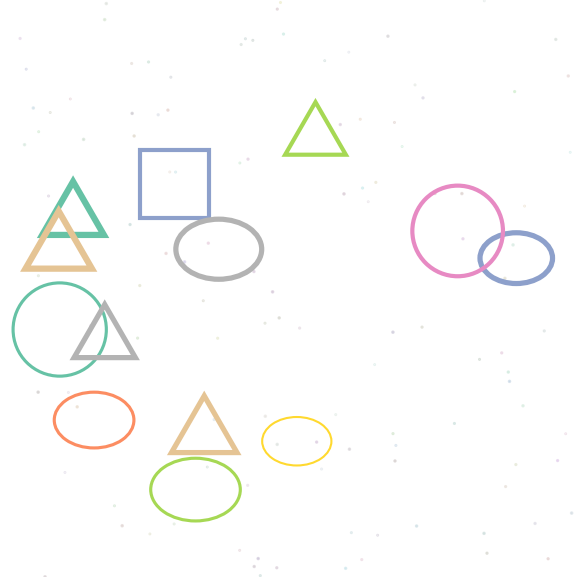[{"shape": "triangle", "thickness": 3, "radius": 0.31, "center": [0.127, 0.623]}, {"shape": "circle", "thickness": 1.5, "radius": 0.4, "center": [0.103, 0.429]}, {"shape": "oval", "thickness": 1.5, "radius": 0.34, "center": [0.163, 0.272]}, {"shape": "square", "thickness": 2, "radius": 0.3, "center": [0.302, 0.681]}, {"shape": "oval", "thickness": 2.5, "radius": 0.31, "center": [0.894, 0.552]}, {"shape": "circle", "thickness": 2, "radius": 0.39, "center": [0.792, 0.599]}, {"shape": "triangle", "thickness": 2, "radius": 0.3, "center": [0.546, 0.762]}, {"shape": "oval", "thickness": 1.5, "radius": 0.39, "center": [0.339, 0.151]}, {"shape": "oval", "thickness": 1, "radius": 0.3, "center": [0.514, 0.235]}, {"shape": "triangle", "thickness": 3, "radius": 0.33, "center": [0.102, 0.567]}, {"shape": "triangle", "thickness": 2.5, "radius": 0.33, "center": [0.354, 0.248]}, {"shape": "oval", "thickness": 2.5, "radius": 0.37, "center": [0.379, 0.568]}, {"shape": "triangle", "thickness": 2.5, "radius": 0.31, "center": [0.181, 0.411]}]